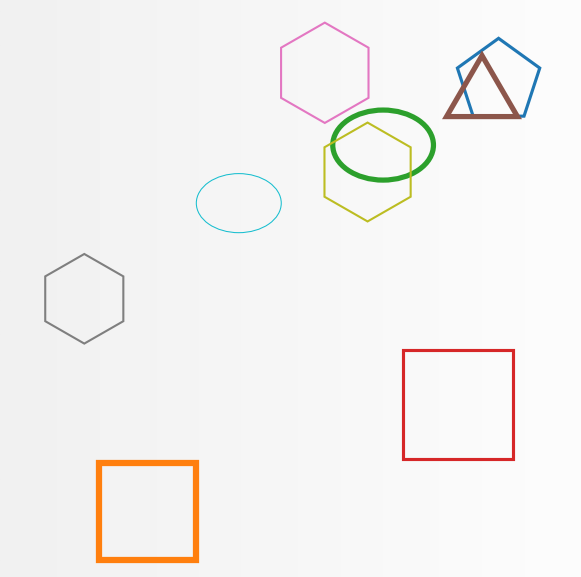[{"shape": "pentagon", "thickness": 1.5, "radius": 0.37, "center": [0.858, 0.858]}, {"shape": "square", "thickness": 3, "radius": 0.42, "center": [0.254, 0.114]}, {"shape": "oval", "thickness": 2.5, "radius": 0.43, "center": [0.659, 0.748]}, {"shape": "square", "thickness": 1.5, "radius": 0.47, "center": [0.787, 0.299]}, {"shape": "triangle", "thickness": 2.5, "radius": 0.35, "center": [0.829, 0.832]}, {"shape": "hexagon", "thickness": 1, "radius": 0.43, "center": [0.559, 0.873]}, {"shape": "hexagon", "thickness": 1, "radius": 0.39, "center": [0.145, 0.482]}, {"shape": "hexagon", "thickness": 1, "radius": 0.43, "center": [0.632, 0.701]}, {"shape": "oval", "thickness": 0.5, "radius": 0.37, "center": [0.411, 0.647]}]